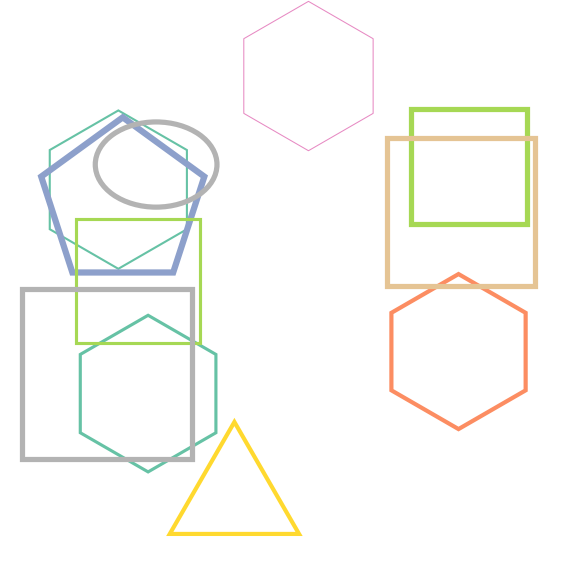[{"shape": "hexagon", "thickness": 1.5, "radius": 0.68, "center": [0.256, 0.318]}, {"shape": "hexagon", "thickness": 1, "radius": 0.69, "center": [0.205, 0.671]}, {"shape": "hexagon", "thickness": 2, "radius": 0.67, "center": [0.794, 0.39]}, {"shape": "pentagon", "thickness": 3, "radius": 0.74, "center": [0.213, 0.647]}, {"shape": "hexagon", "thickness": 0.5, "radius": 0.65, "center": [0.534, 0.867]}, {"shape": "square", "thickness": 1.5, "radius": 0.54, "center": [0.238, 0.513]}, {"shape": "square", "thickness": 2.5, "radius": 0.5, "center": [0.812, 0.711]}, {"shape": "triangle", "thickness": 2, "radius": 0.65, "center": [0.406, 0.139]}, {"shape": "square", "thickness": 2.5, "radius": 0.64, "center": [0.798, 0.632]}, {"shape": "square", "thickness": 2.5, "radius": 0.74, "center": [0.185, 0.351]}, {"shape": "oval", "thickness": 2.5, "radius": 0.53, "center": [0.27, 0.714]}]